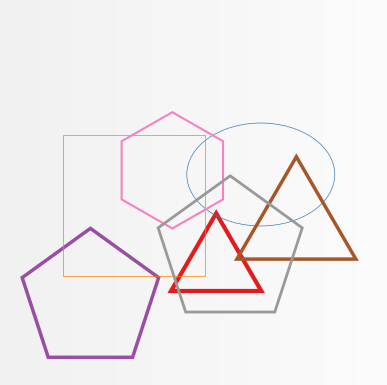[{"shape": "triangle", "thickness": 3, "radius": 0.67, "center": [0.558, 0.311]}, {"shape": "oval", "thickness": 0.5, "radius": 0.95, "center": [0.673, 0.547]}, {"shape": "pentagon", "thickness": 2.5, "radius": 0.93, "center": [0.233, 0.222]}, {"shape": "square", "thickness": 0.5, "radius": 0.92, "center": [0.346, 0.465]}, {"shape": "triangle", "thickness": 2.5, "radius": 0.89, "center": [0.765, 0.416]}, {"shape": "hexagon", "thickness": 1.5, "radius": 0.76, "center": [0.445, 0.558]}, {"shape": "pentagon", "thickness": 2, "radius": 0.98, "center": [0.594, 0.348]}]